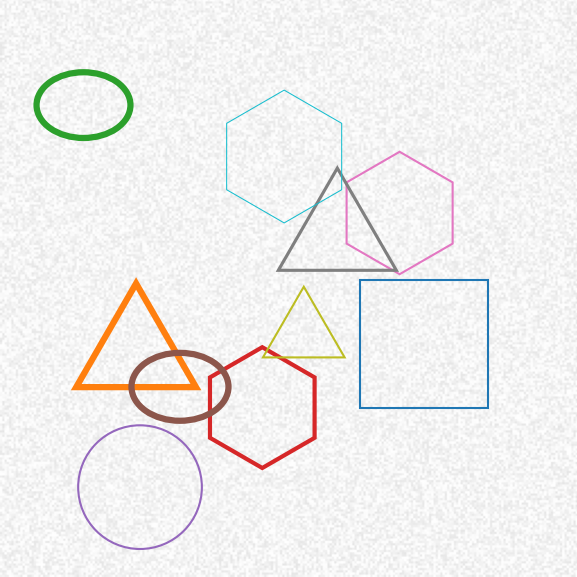[{"shape": "square", "thickness": 1, "radius": 0.56, "center": [0.734, 0.403]}, {"shape": "triangle", "thickness": 3, "radius": 0.6, "center": [0.236, 0.389]}, {"shape": "oval", "thickness": 3, "radius": 0.41, "center": [0.145, 0.817]}, {"shape": "hexagon", "thickness": 2, "radius": 0.52, "center": [0.454, 0.293]}, {"shape": "circle", "thickness": 1, "radius": 0.54, "center": [0.242, 0.156]}, {"shape": "oval", "thickness": 3, "radius": 0.42, "center": [0.312, 0.329]}, {"shape": "hexagon", "thickness": 1, "radius": 0.53, "center": [0.692, 0.63]}, {"shape": "triangle", "thickness": 1.5, "radius": 0.59, "center": [0.584, 0.59]}, {"shape": "triangle", "thickness": 1, "radius": 0.41, "center": [0.526, 0.421]}, {"shape": "hexagon", "thickness": 0.5, "radius": 0.57, "center": [0.492, 0.728]}]